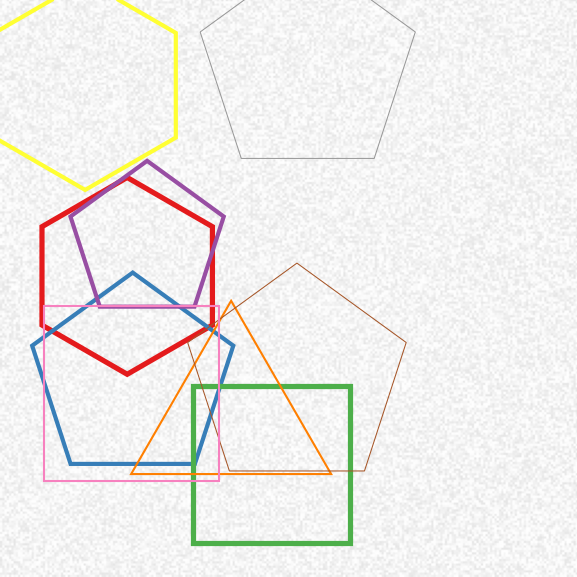[{"shape": "hexagon", "thickness": 2.5, "radius": 0.85, "center": [0.22, 0.521]}, {"shape": "pentagon", "thickness": 2, "radius": 0.92, "center": [0.23, 0.344]}, {"shape": "square", "thickness": 2.5, "radius": 0.68, "center": [0.47, 0.195]}, {"shape": "pentagon", "thickness": 2, "radius": 0.7, "center": [0.255, 0.581]}, {"shape": "triangle", "thickness": 1, "radius": 1.0, "center": [0.4, 0.278]}, {"shape": "hexagon", "thickness": 2, "radius": 0.91, "center": [0.147, 0.852]}, {"shape": "pentagon", "thickness": 0.5, "radius": 0.99, "center": [0.514, 0.345]}, {"shape": "square", "thickness": 1, "radius": 0.76, "center": [0.228, 0.318]}, {"shape": "pentagon", "thickness": 0.5, "radius": 0.98, "center": [0.533, 0.883]}]